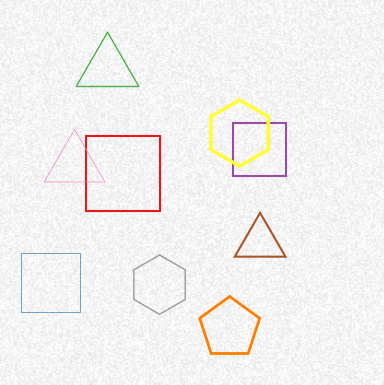[{"shape": "square", "thickness": 1.5, "radius": 0.48, "center": [0.319, 0.55]}, {"shape": "square", "thickness": 0.5, "radius": 0.38, "center": [0.131, 0.266]}, {"shape": "triangle", "thickness": 1, "radius": 0.47, "center": [0.279, 0.822]}, {"shape": "square", "thickness": 1.5, "radius": 0.35, "center": [0.675, 0.611]}, {"shape": "pentagon", "thickness": 2, "radius": 0.41, "center": [0.597, 0.148]}, {"shape": "hexagon", "thickness": 2.5, "radius": 0.43, "center": [0.622, 0.654]}, {"shape": "triangle", "thickness": 1.5, "radius": 0.38, "center": [0.676, 0.371]}, {"shape": "triangle", "thickness": 0.5, "radius": 0.46, "center": [0.194, 0.573]}, {"shape": "hexagon", "thickness": 1, "radius": 0.39, "center": [0.414, 0.261]}]